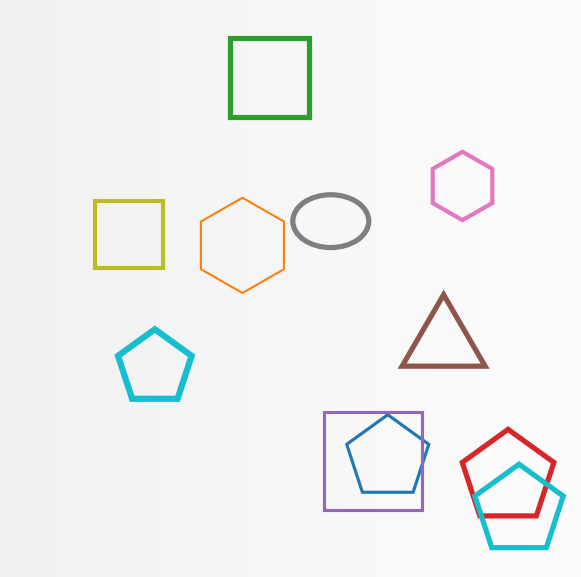[{"shape": "pentagon", "thickness": 1.5, "radius": 0.37, "center": [0.667, 0.207]}, {"shape": "hexagon", "thickness": 1, "radius": 0.41, "center": [0.417, 0.574]}, {"shape": "square", "thickness": 2.5, "radius": 0.34, "center": [0.464, 0.865]}, {"shape": "pentagon", "thickness": 2.5, "radius": 0.41, "center": [0.874, 0.173]}, {"shape": "square", "thickness": 1.5, "radius": 0.42, "center": [0.642, 0.201]}, {"shape": "triangle", "thickness": 2.5, "radius": 0.41, "center": [0.763, 0.406]}, {"shape": "hexagon", "thickness": 2, "radius": 0.3, "center": [0.796, 0.677]}, {"shape": "oval", "thickness": 2.5, "radius": 0.33, "center": [0.569, 0.616]}, {"shape": "square", "thickness": 2, "radius": 0.29, "center": [0.222, 0.593]}, {"shape": "pentagon", "thickness": 2.5, "radius": 0.4, "center": [0.893, 0.115]}, {"shape": "pentagon", "thickness": 3, "radius": 0.33, "center": [0.266, 0.362]}]